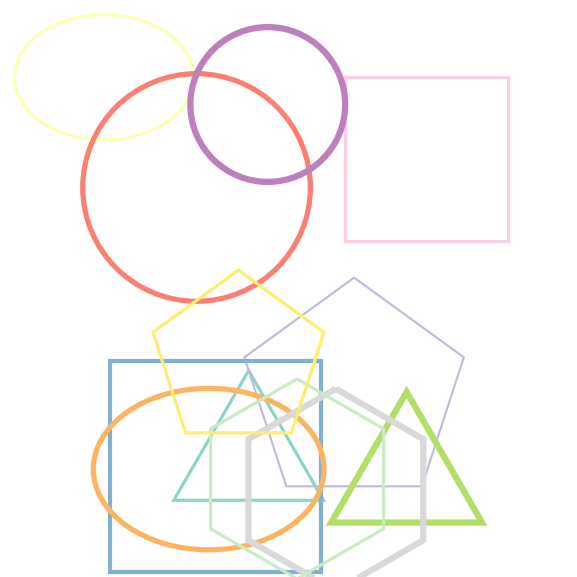[{"shape": "triangle", "thickness": 1.5, "radius": 0.75, "center": [0.431, 0.208]}, {"shape": "oval", "thickness": 1.5, "radius": 0.77, "center": [0.18, 0.865]}, {"shape": "pentagon", "thickness": 1, "radius": 1.0, "center": [0.613, 0.319]}, {"shape": "circle", "thickness": 2.5, "radius": 0.99, "center": [0.34, 0.674]}, {"shape": "square", "thickness": 2, "radius": 0.91, "center": [0.373, 0.191]}, {"shape": "oval", "thickness": 2.5, "radius": 1.0, "center": [0.361, 0.187]}, {"shape": "triangle", "thickness": 3, "radius": 0.75, "center": [0.704, 0.17]}, {"shape": "square", "thickness": 1.5, "radius": 0.71, "center": [0.739, 0.724]}, {"shape": "hexagon", "thickness": 3, "radius": 0.87, "center": [0.582, 0.151]}, {"shape": "circle", "thickness": 3, "radius": 0.67, "center": [0.464, 0.818]}, {"shape": "hexagon", "thickness": 1.5, "radius": 0.87, "center": [0.514, 0.17]}, {"shape": "pentagon", "thickness": 1.5, "radius": 0.78, "center": [0.413, 0.376]}]